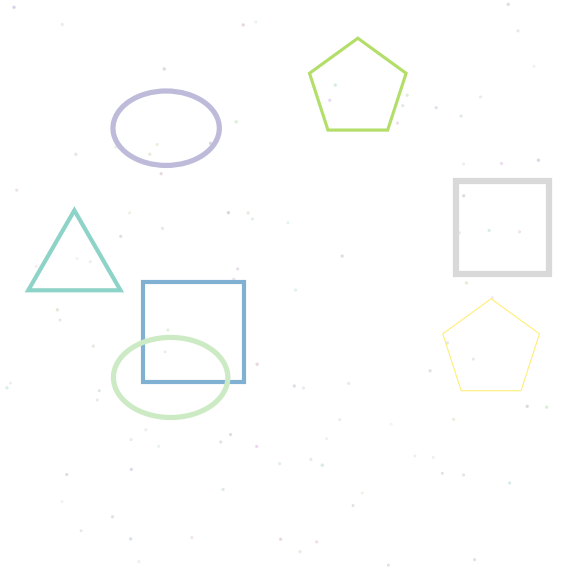[{"shape": "triangle", "thickness": 2, "radius": 0.46, "center": [0.129, 0.543]}, {"shape": "oval", "thickness": 2.5, "radius": 0.46, "center": [0.288, 0.777]}, {"shape": "square", "thickness": 2, "radius": 0.44, "center": [0.336, 0.424]}, {"shape": "pentagon", "thickness": 1.5, "radius": 0.44, "center": [0.62, 0.845]}, {"shape": "square", "thickness": 3, "radius": 0.4, "center": [0.871, 0.605]}, {"shape": "oval", "thickness": 2.5, "radius": 0.5, "center": [0.295, 0.346]}, {"shape": "pentagon", "thickness": 0.5, "radius": 0.44, "center": [0.85, 0.394]}]